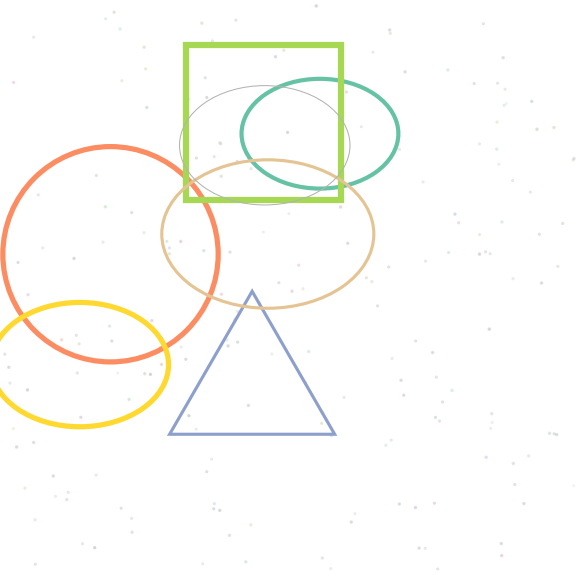[{"shape": "oval", "thickness": 2, "radius": 0.68, "center": [0.554, 0.768]}, {"shape": "circle", "thickness": 2.5, "radius": 0.93, "center": [0.191, 0.559]}, {"shape": "triangle", "thickness": 1.5, "radius": 0.83, "center": [0.437, 0.33]}, {"shape": "square", "thickness": 3, "radius": 0.67, "center": [0.456, 0.787]}, {"shape": "oval", "thickness": 2.5, "radius": 0.77, "center": [0.138, 0.368]}, {"shape": "oval", "thickness": 1.5, "radius": 0.92, "center": [0.464, 0.594]}, {"shape": "oval", "thickness": 0.5, "radius": 0.74, "center": [0.458, 0.748]}]